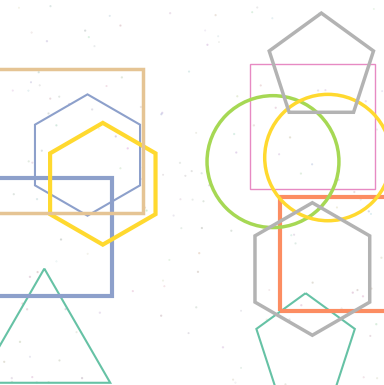[{"shape": "pentagon", "thickness": 1.5, "radius": 0.67, "center": [0.794, 0.104]}, {"shape": "triangle", "thickness": 1.5, "radius": 0.99, "center": [0.115, 0.105]}, {"shape": "square", "thickness": 3, "radius": 0.74, "center": [0.874, 0.341]}, {"shape": "hexagon", "thickness": 1.5, "radius": 0.79, "center": [0.227, 0.597]}, {"shape": "square", "thickness": 3, "radius": 0.77, "center": [0.137, 0.383]}, {"shape": "square", "thickness": 1, "radius": 0.81, "center": [0.812, 0.671]}, {"shape": "circle", "thickness": 2.5, "radius": 0.86, "center": [0.709, 0.58]}, {"shape": "hexagon", "thickness": 3, "radius": 0.79, "center": [0.267, 0.523]}, {"shape": "circle", "thickness": 2.5, "radius": 0.82, "center": [0.852, 0.591]}, {"shape": "square", "thickness": 2.5, "radius": 0.94, "center": [0.183, 0.634]}, {"shape": "pentagon", "thickness": 2.5, "radius": 0.71, "center": [0.835, 0.824]}, {"shape": "hexagon", "thickness": 2.5, "radius": 0.86, "center": [0.811, 0.301]}]